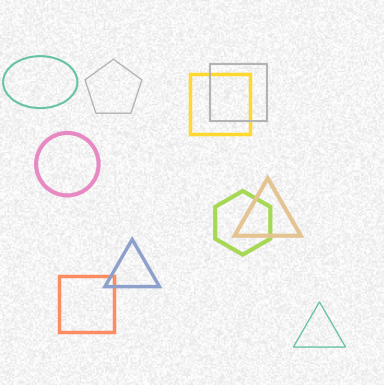[{"shape": "triangle", "thickness": 1, "radius": 0.39, "center": [0.83, 0.138]}, {"shape": "oval", "thickness": 1.5, "radius": 0.48, "center": [0.105, 0.787]}, {"shape": "square", "thickness": 2.5, "radius": 0.36, "center": [0.226, 0.21]}, {"shape": "triangle", "thickness": 2.5, "radius": 0.41, "center": [0.343, 0.296]}, {"shape": "circle", "thickness": 3, "radius": 0.41, "center": [0.175, 0.574]}, {"shape": "hexagon", "thickness": 3, "radius": 0.41, "center": [0.631, 0.421]}, {"shape": "square", "thickness": 2.5, "radius": 0.39, "center": [0.572, 0.73]}, {"shape": "triangle", "thickness": 3, "radius": 0.5, "center": [0.695, 0.437]}, {"shape": "square", "thickness": 1.5, "radius": 0.37, "center": [0.62, 0.761]}, {"shape": "pentagon", "thickness": 1, "radius": 0.39, "center": [0.295, 0.769]}]